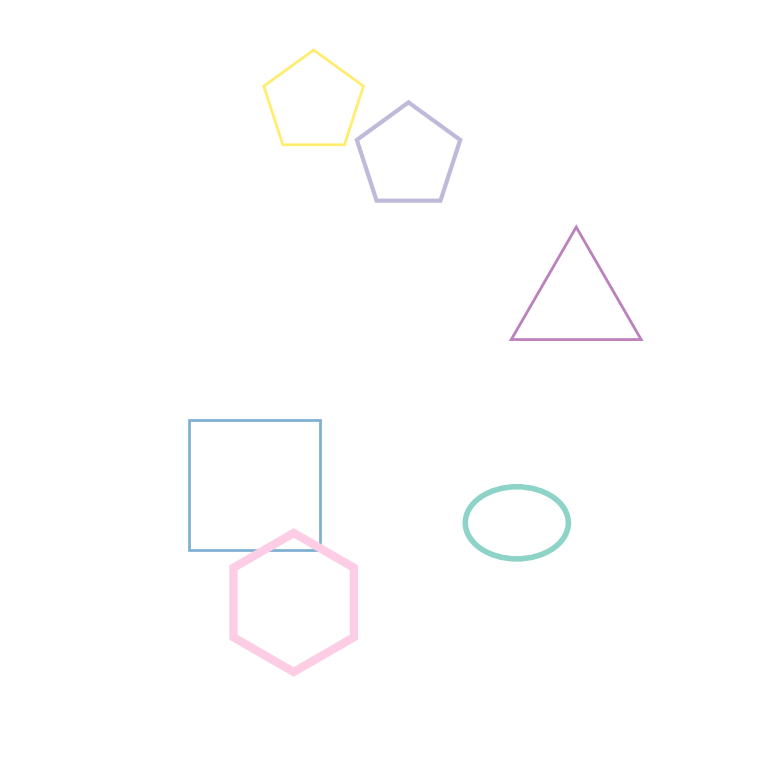[{"shape": "oval", "thickness": 2, "radius": 0.33, "center": [0.671, 0.321]}, {"shape": "pentagon", "thickness": 1.5, "radius": 0.35, "center": [0.531, 0.796]}, {"shape": "square", "thickness": 1, "radius": 0.42, "center": [0.33, 0.37]}, {"shape": "hexagon", "thickness": 3, "radius": 0.45, "center": [0.381, 0.218]}, {"shape": "triangle", "thickness": 1, "radius": 0.49, "center": [0.748, 0.608]}, {"shape": "pentagon", "thickness": 1, "radius": 0.34, "center": [0.407, 0.867]}]